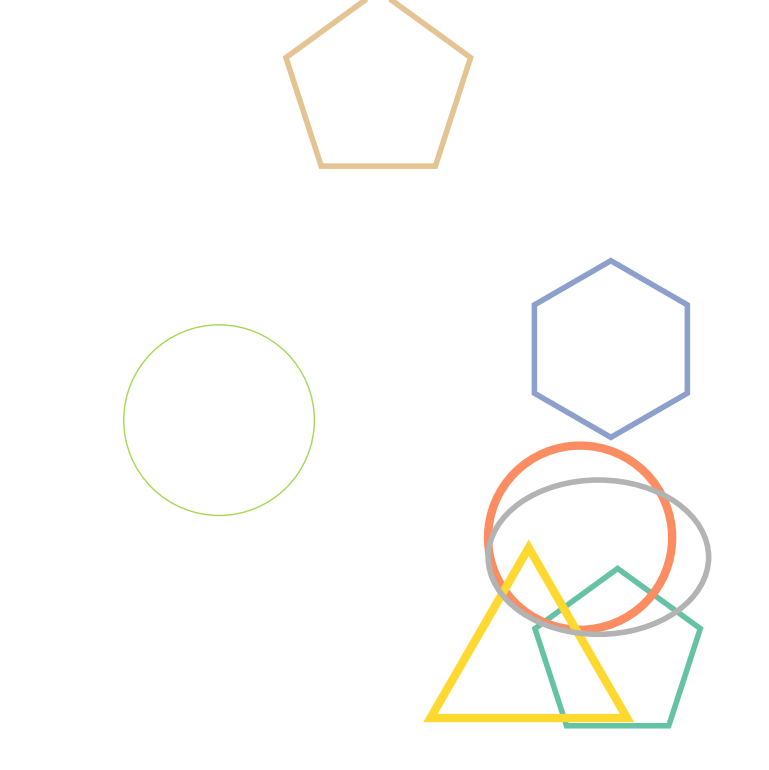[{"shape": "pentagon", "thickness": 2, "radius": 0.56, "center": [0.802, 0.149]}, {"shape": "circle", "thickness": 3, "radius": 0.6, "center": [0.753, 0.302]}, {"shape": "hexagon", "thickness": 2, "radius": 0.57, "center": [0.793, 0.547]}, {"shape": "circle", "thickness": 0.5, "radius": 0.62, "center": [0.284, 0.454]}, {"shape": "triangle", "thickness": 3, "radius": 0.74, "center": [0.687, 0.141]}, {"shape": "pentagon", "thickness": 2, "radius": 0.63, "center": [0.491, 0.886]}, {"shape": "oval", "thickness": 2, "radius": 0.72, "center": [0.777, 0.276]}]